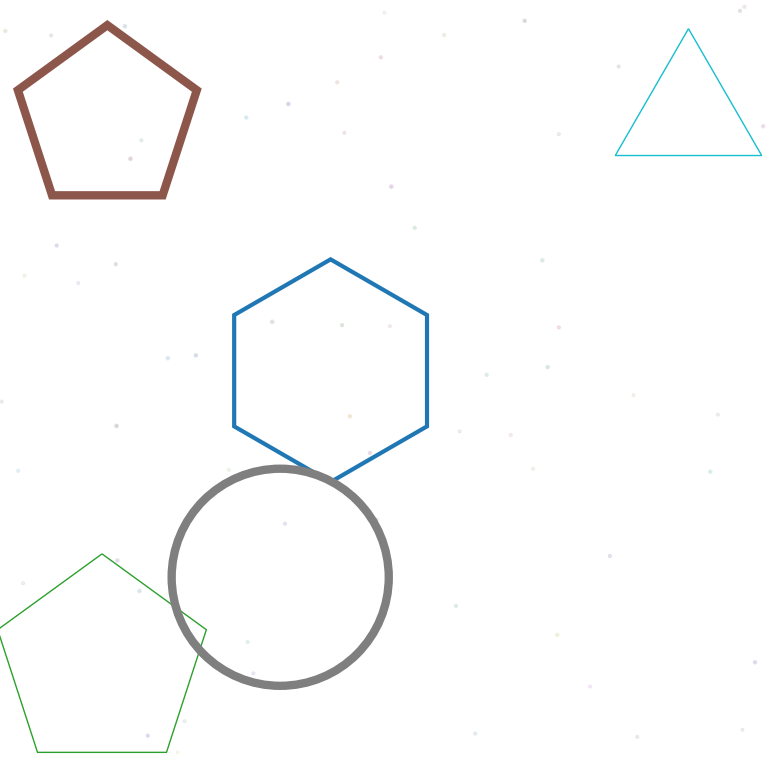[{"shape": "hexagon", "thickness": 1.5, "radius": 0.72, "center": [0.429, 0.519]}, {"shape": "pentagon", "thickness": 0.5, "radius": 0.71, "center": [0.132, 0.138]}, {"shape": "pentagon", "thickness": 3, "radius": 0.61, "center": [0.139, 0.845]}, {"shape": "circle", "thickness": 3, "radius": 0.7, "center": [0.364, 0.25]}, {"shape": "triangle", "thickness": 0.5, "radius": 0.55, "center": [0.894, 0.853]}]